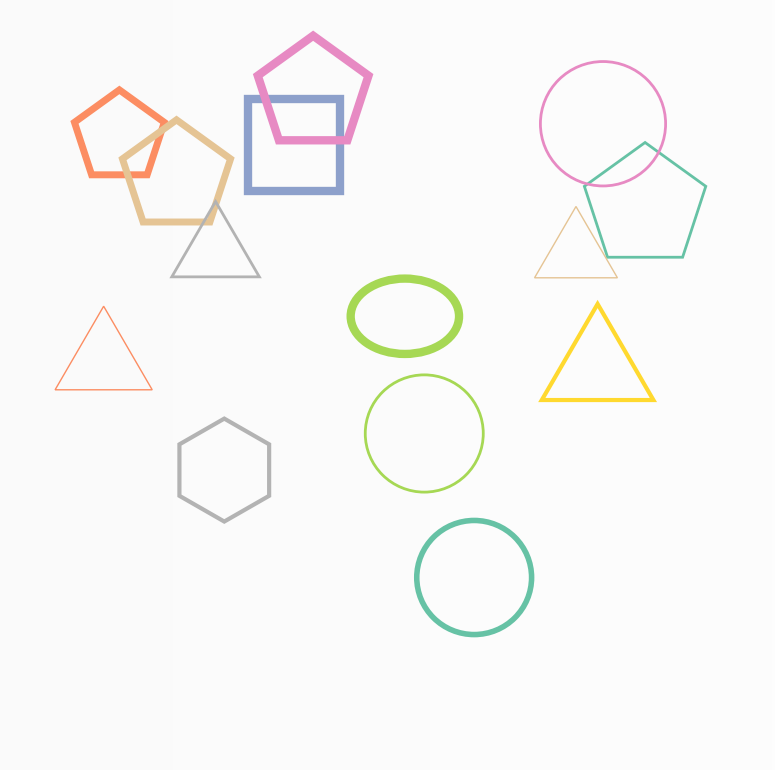[{"shape": "pentagon", "thickness": 1, "radius": 0.41, "center": [0.832, 0.733]}, {"shape": "circle", "thickness": 2, "radius": 0.37, "center": [0.612, 0.25]}, {"shape": "triangle", "thickness": 0.5, "radius": 0.36, "center": [0.134, 0.53]}, {"shape": "pentagon", "thickness": 2.5, "radius": 0.3, "center": [0.154, 0.822]}, {"shape": "square", "thickness": 3, "radius": 0.3, "center": [0.379, 0.812]}, {"shape": "circle", "thickness": 1, "radius": 0.4, "center": [0.778, 0.839]}, {"shape": "pentagon", "thickness": 3, "radius": 0.38, "center": [0.404, 0.879]}, {"shape": "circle", "thickness": 1, "radius": 0.38, "center": [0.547, 0.437]}, {"shape": "oval", "thickness": 3, "radius": 0.35, "center": [0.522, 0.589]}, {"shape": "triangle", "thickness": 1.5, "radius": 0.42, "center": [0.771, 0.522]}, {"shape": "pentagon", "thickness": 2.5, "radius": 0.37, "center": [0.228, 0.771]}, {"shape": "triangle", "thickness": 0.5, "radius": 0.31, "center": [0.743, 0.67]}, {"shape": "triangle", "thickness": 1, "radius": 0.33, "center": [0.278, 0.673]}, {"shape": "hexagon", "thickness": 1.5, "radius": 0.33, "center": [0.289, 0.39]}]